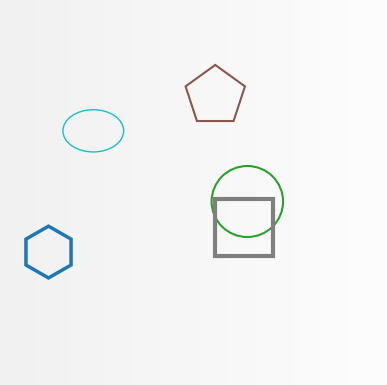[{"shape": "hexagon", "thickness": 2.5, "radius": 0.34, "center": [0.125, 0.345]}, {"shape": "circle", "thickness": 1.5, "radius": 0.46, "center": [0.638, 0.477]}, {"shape": "pentagon", "thickness": 1.5, "radius": 0.4, "center": [0.556, 0.751]}, {"shape": "square", "thickness": 3, "radius": 0.37, "center": [0.63, 0.409]}, {"shape": "oval", "thickness": 1, "radius": 0.39, "center": [0.241, 0.66]}]